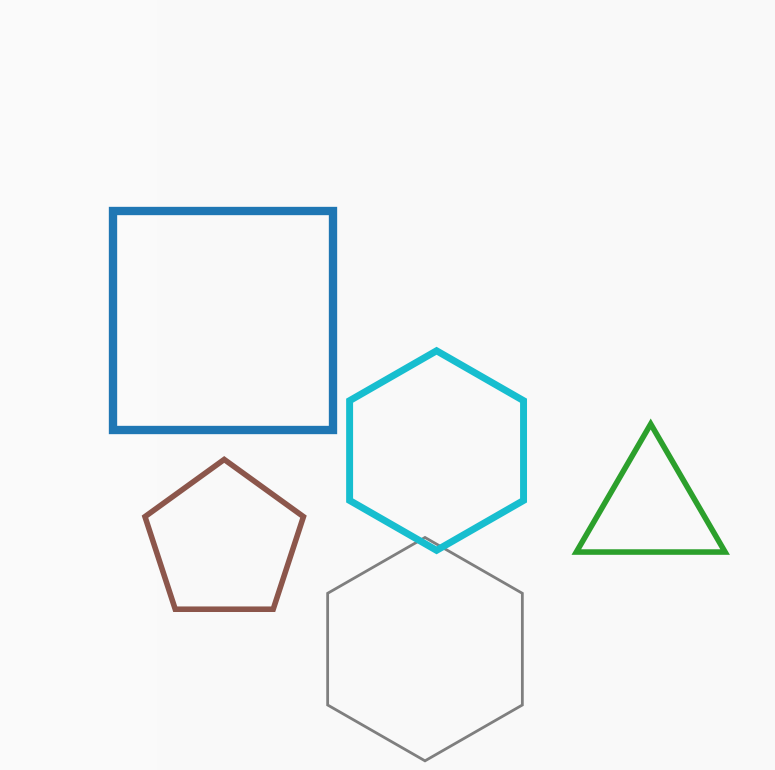[{"shape": "square", "thickness": 3, "radius": 0.71, "center": [0.288, 0.584]}, {"shape": "triangle", "thickness": 2, "radius": 0.55, "center": [0.84, 0.338]}, {"shape": "pentagon", "thickness": 2, "radius": 0.54, "center": [0.289, 0.296]}, {"shape": "hexagon", "thickness": 1, "radius": 0.73, "center": [0.548, 0.157]}, {"shape": "hexagon", "thickness": 2.5, "radius": 0.65, "center": [0.563, 0.415]}]